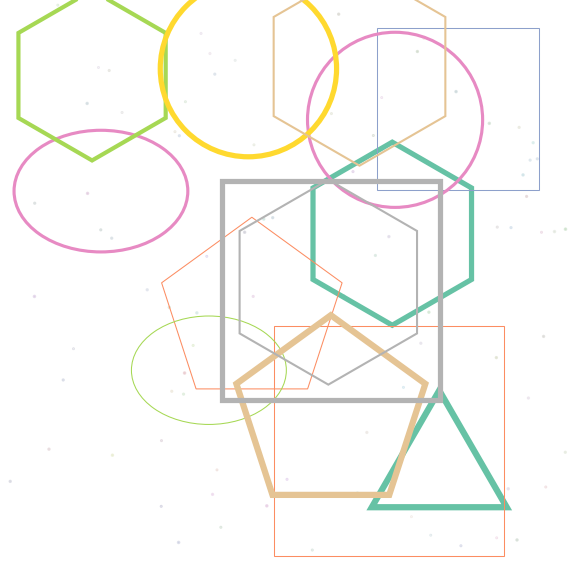[{"shape": "triangle", "thickness": 3, "radius": 0.67, "center": [0.761, 0.188]}, {"shape": "hexagon", "thickness": 2.5, "radius": 0.79, "center": [0.679, 0.594]}, {"shape": "pentagon", "thickness": 0.5, "radius": 0.82, "center": [0.436, 0.459]}, {"shape": "square", "thickness": 0.5, "radius": 0.99, "center": [0.673, 0.235]}, {"shape": "square", "thickness": 0.5, "radius": 0.7, "center": [0.793, 0.81]}, {"shape": "oval", "thickness": 1.5, "radius": 0.75, "center": [0.175, 0.668]}, {"shape": "circle", "thickness": 1.5, "radius": 0.76, "center": [0.684, 0.792]}, {"shape": "oval", "thickness": 0.5, "radius": 0.67, "center": [0.362, 0.358]}, {"shape": "hexagon", "thickness": 2, "radius": 0.74, "center": [0.159, 0.869]}, {"shape": "circle", "thickness": 2.5, "radius": 0.76, "center": [0.43, 0.88]}, {"shape": "pentagon", "thickness": 3, "radius": 0.86, "center": [0.573, 0.281]}, {"shape": "hexagon", "thickness": 1, "radius": 0.86, "center": [0.623, 0.884]}, {"shape": "hexagon", "thickness": 1, "radius": 0.89, "center": [0.569, 0.51]}, {"shape": "square", "thickness": 2.5, "radius": 0.94, "center": [0.573, 0.496]}]